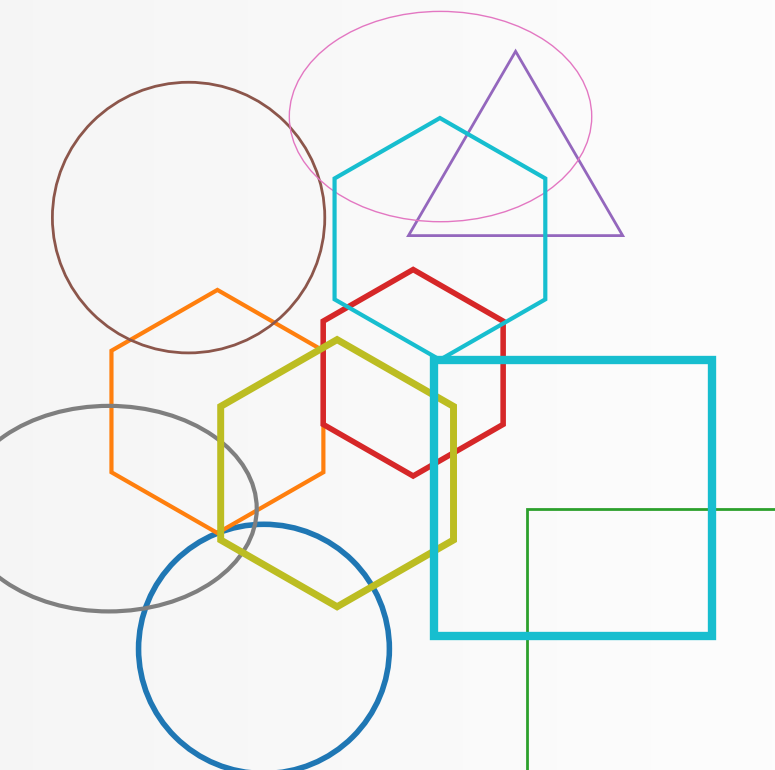[{"shape": "circle", "thickness": 2, "radius": 0.81, "center": [0.341, 0.157]}, {"shape": "hexagon", "thickness": 1.5, "radius": 0.79, "center": [0.281, 0.466]}, {"shape": "square", "thickness": 1, "radius": 0.95, "center": [0.869, 0.15]}, {"shape": "hexagon", "thickness": 2, "radius": 0.67, "center": [0.533, 0.516]}, {"shape": "triangle", "thickness": 1, "radius": 0.8, "center": [0.665, 0.774]}, {"shape": "circle", "thickness": 1, "radius": 0.88, "center": [0.243, 0.717]}, {"shape": "oval", "thickness": 0.5, "radius": 0.98, "center": [0.568, 0.849]}, {"shape": "oval", "thickness": 1.5, "radius": 0.95, "center": [0.141, 0.339]}, {"shape": "hexagon", "thickness": 2.5, "radius": 0.87, "center": [0.435, 0.385]}, {"shape": "hexagon", "thickness": 1.5, "radius": 0.78, "center": [0.568, 0.69]}, {"shape": "square", "thickness": 3, "radius": 0.9, "center": [0.74, 0.353]}]